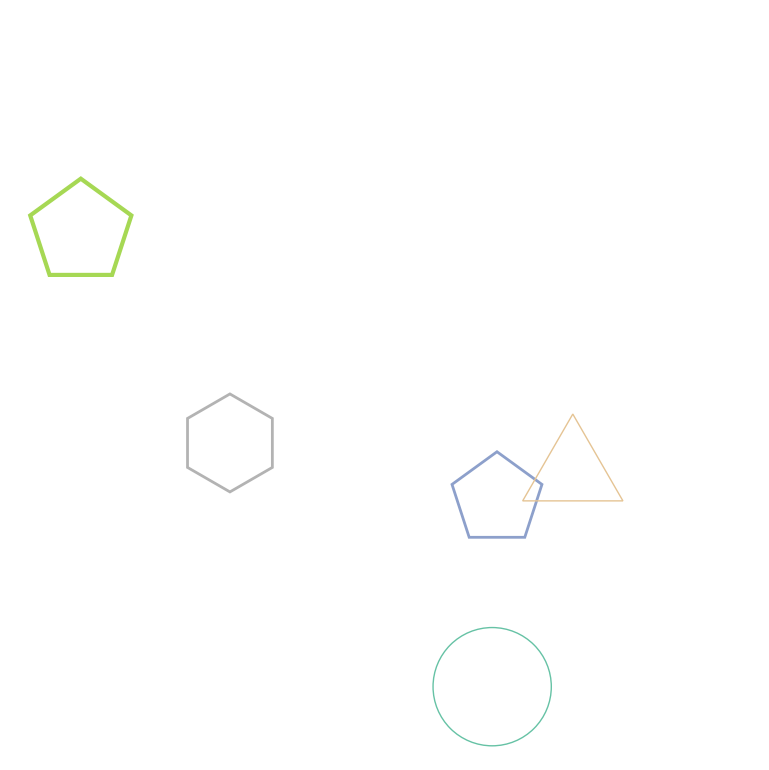[{"shape": "circle", "thickness": 0.5, "radius": 0.38, "center": [0.639, 0.108]}, {"shape": "pentagon", "thickness": 1, "radius": 0.31, "center": [0.645, 0.352]}, {"shape": "pentagon", "thickness": 1.5, "radius": 0.35, "center": [0.105, 0.699]}, {"shape": "triangle", "thickness": 0.5, "radius": 0.38, "center": [0.744, 0.387]}, {"shape": "hexagon", "thickness": 1, "radius": 0.32, "center": [0.299, 0.425]}]